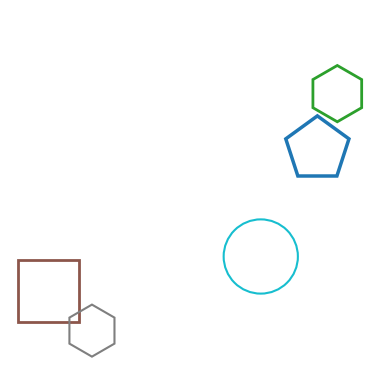[{"shape": "pentagon", "thickness": 2.5, "radius": 0.43, "center": [0.824, 0.613]}, {"shape": "hexagon", "thickness": 2, "radius": 0.37, "center": [0.876, 0.757]}, {"shape": "square", "thickness": 2, "radius": 0.4, "center": [0.126, 0.243]}, {"shape": "hexagon", "thickness": 1.5, "radius": 0.34, "center": [0.239, 0.141]}, {"shape": "circle", "thickness": 1.5, "radius": 0.48, "center": [0.677, 0.334]}]